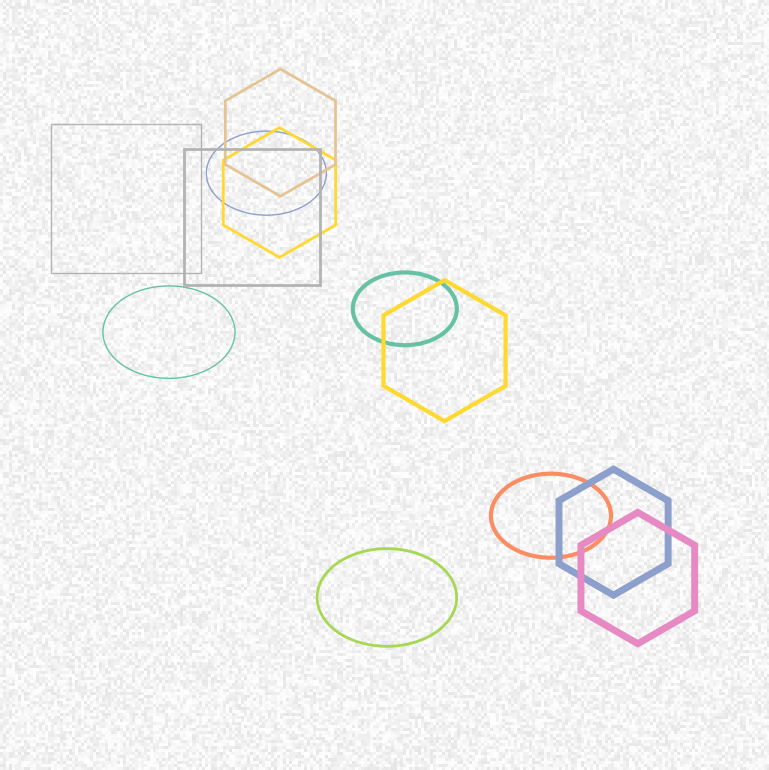[{"shape": "oval", "thickness": 1.5, "radius": 0.34, "center": [0.526, 0.599]}, {"shape": "oval", "thickness": 0.5, "radius": 0.43, "center": [0.219, 0.569]}, {"shape": "oval", "thickness": 1.5, "radius": 0.39, "center": [0.716, 0.33]}, {"shape": "hexagon", "thickness": 2.5, "radius": 0.41, "center": [0.797, 0.309]}, {"shape": "oval", "thickness": 0.5, "radius": 0.39, "center": [0.346, 0.775]}, {"shape": "hexagon", "thickness": 2.5, "radius": 0.43, "center": [0.828, 0.249]}, {"shape": "oval", "thickness": 1, "radius": 0.45, "center": [0.502, 0.224]}, {"shape": "hexagon", "thickness": 1.5, "radius": 0.46, "center": [0.577, 0.545]}, {"shape": "hexagon", "thickness": 1, "radius": 0.42, "center": [0.363, 0.75]}, {"shape": "hexagon", "thickness": 1, "radius": 0.41, "center": [0.364, 0.828]}, {"shape": "square", "thickness": 0.5, "radius": 0.49, "center": [0.164, 0.742]}, {"shape": "square", "thickness": 1, "radius": 0.44, "center": [0.328, 0.719]}]